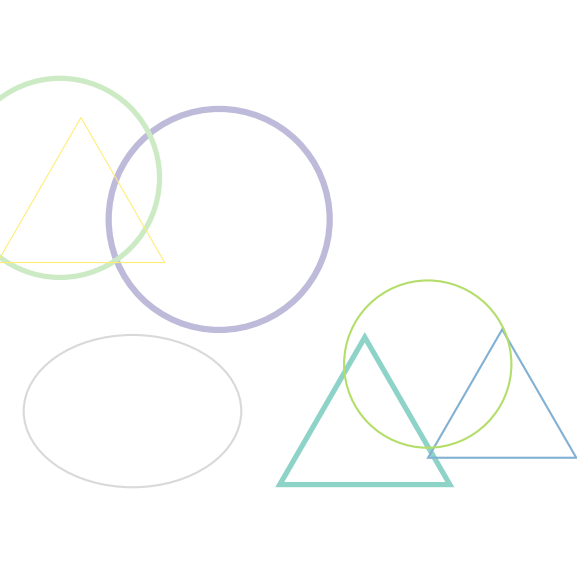[{"shape": "triangle", "thickness": 2.5, "radius": 0.85, "center": [0.632, 0.245]}, {"shape": "circle", "thickness": 3, "radius": 0.96, "center": [0.38, 0.619]}, {"shape": "triangle", "thickness": 1, "radius": 0.74, "center": [0.87, 0.281]}, {"shape": "circle", "thickness": 1, "radius": 0.72, "center": [0.741, 0.369]}, {"shape": "oval", "thickness": 1, "radius": 0.94, "center": [0.229, 0.287]}, {"shape": "circle", "thickness": 2.5, "radius": 0.86, "center": [0.104, 0.691]}, {"shape": "triangle", "thickness": 0.5, "radius": 0.84, "center": [0.14, 0.628]}]